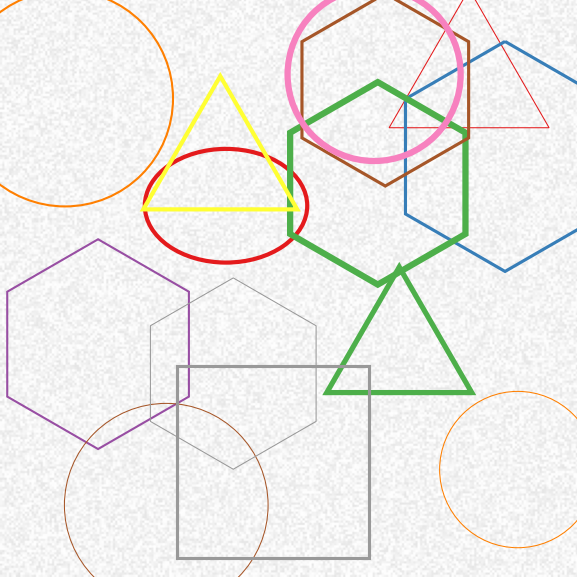[{"shape": "triangle", "thickness": 0.5, "radius": 0.8, "center": [0.812, 0.858]}, {"shape": "oval", "thickness": 2, "radius": 0.7, "center": [0.391, 0.643]}, {"shape": "hexagon", "thickness": 1.5, "radius": 1.0, "center": [0.875, 0.728]}, {"shape": "triangle", "thickness": 2.5, "radius": 0.72, "center": [0.691, 0.392]}, {"shape": "hexagon", "thickness": 3, "radius": 0.88, "center": [0.654, 0.682]}, {"shape": "hexagon", "thickness": 1, "radius": 0.91, "center": [0.17, 0.403]}, {"shape": "circle", "thickness": 0.5, "radius": 0.68, "center": [0.897, 0.186]}, {"shape": "circle", "thickness": 1, "radius": 0.93, "center": [0.113, 0.829]}, {"shape": "triangle", "thickness": 2, "radius": 0.77, "center": [0.381, 0.714]}, {"shape": "hexagon", "thickness": 1.5, "radius": 0.83, "center": [0.667, 0.844]}, {"shape": "circle", "thickness": 0.5, "radius": 0.88, "center": [0.288, 0.124]}, {"shape": "circle", "thickness": 3, "radius": 0.75, "center": [0.648, 0.87]}, {"shape": "square", "thickness": 1.5, "radius": 0.83, "center": [0.473, 0.199]}, {"shape": "hexagon", "thickness": 0.5, "radius": 0.83, "center": [0.404, 0.352]}]